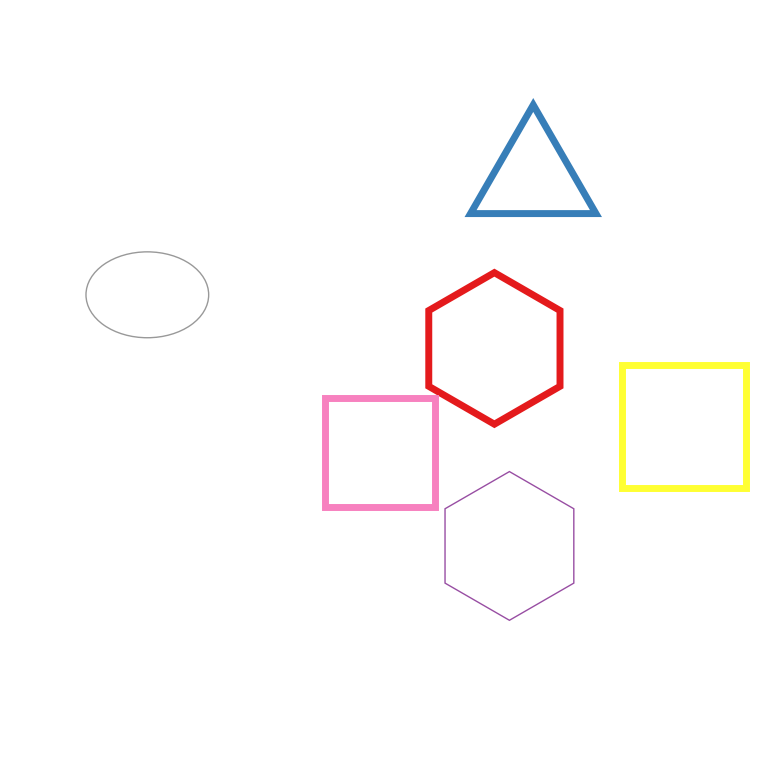[{"shape": "hexagon", "thickness": 2.5, "radius": 0.49, "center": [0.642, 0.548]}, {"shape": "triangle", "thickness": 2.5, "radius": 0.47, "center": [0.693, 0.77]}, {"shape": "hexagon", "thickness": 0.5, "radius": 0.48, "center": [0.662, 0.291]}, {"shape": "square", "thickness": 2.5, "radius": 0.4, "center": [0.888, 0.446]}, {"shape": "square", "thickness": 2.5, "radius": 0.36, "center": [0.493, 0.413]}, {"shape": "oval", "thickness": 0.5, "radius": 0.4, "center": [0.191, 0.617]}]